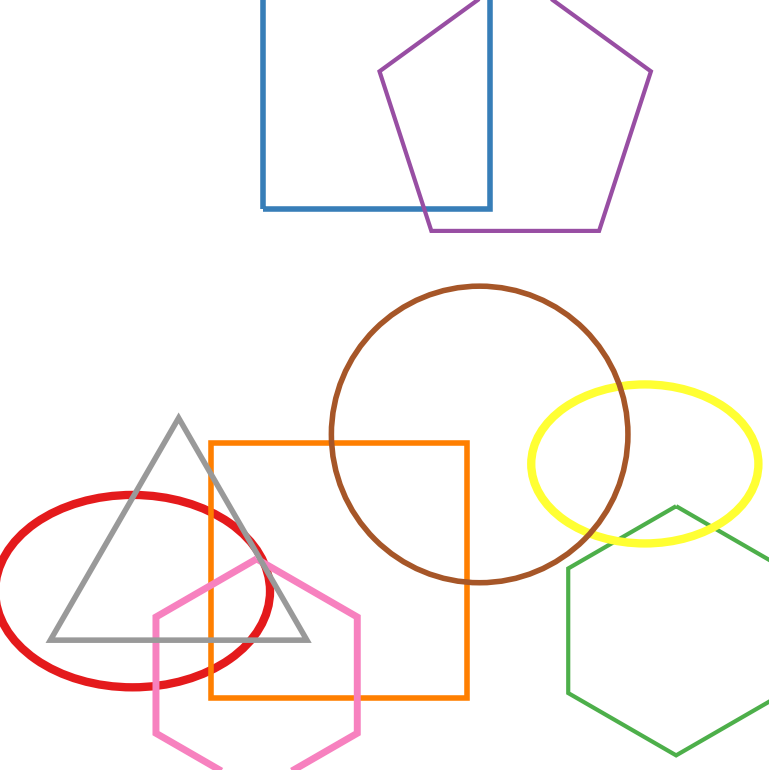[{"shape": "oval", "thickness": 3, "radius": 0.89, "center": [0.172, 0.232]}, {"shape": "square", "thickness": 2, "radius": 0.74, "center": [0.489, 0.876]}, {"shape": "hexagon", "thickness": 1.5, "radius": 0.81, "center": [0.878, 0.181]}, {"shape": "pentagon", "thickness": 1.5, "radius": 0.93, "center": [0.669, 0.85]}, {"shape": "square", "thickness": 2, "radius": 0.83, "center": [0.441, 0.259]}, {"shape": "oval", "thickness": 3, "radius": 0.74, "center": [0.837, 0.397]}, {"shape": "circle", "thickness": 2, "radius": 0.96, "center": [0.623, 0.436]}, {"shape": "hexagon", "thickness": 2.5, "radius": 0.75, "center": [0.333, 0.123]}, {"shape": "triangle", "thickness": 2, "radius": 0.96, "center": [0.232, 0.265]}]